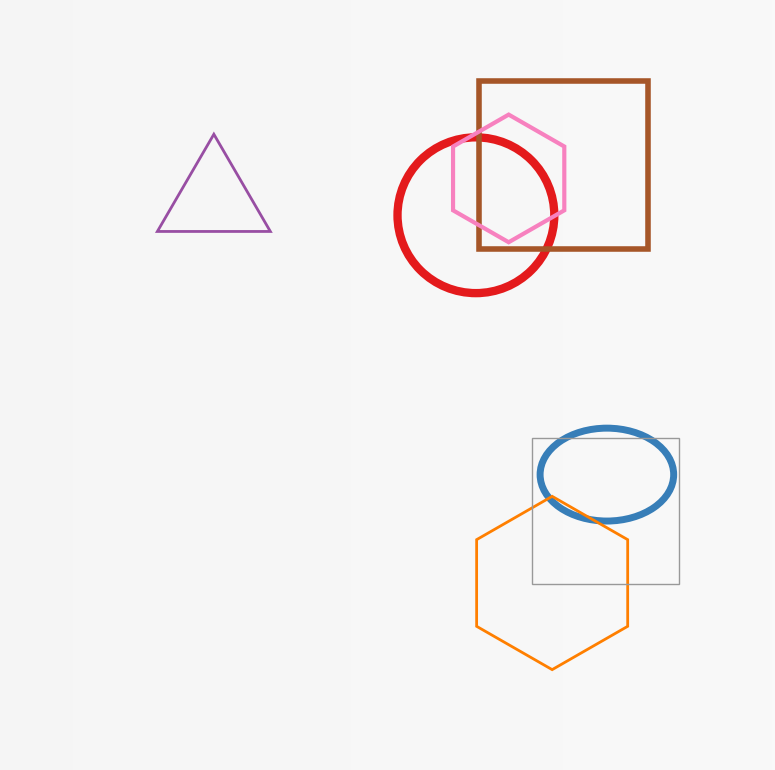[{"shape": "circle", "thickness": 3, "radius": 0.51, "center": [0.614, 0.72]}, {"shape": "oval", "thickness": 2.5, "radius": 0.43, "center": [0.783, 0.384]}, {"shape": "triangle", "thickness": 1, "radius": 0.42, "center": [0.276, 0.741]}, {"shape": "hexagon", "thickness": 1, "radius": 0.56, "center": [0.712, 0.243]}, {"shape": "square", "thickness": 2, "radius": 0.55, "center": [0.727, 0.785]}, {"shape": "hexagon", "thickness": 1.5, "radius": 0.41, "center": [0.656, 0.768]}, {"shape": "square", "thickness": 0.5, "radius": 0.48, "center": [0.781, 0.337]}]